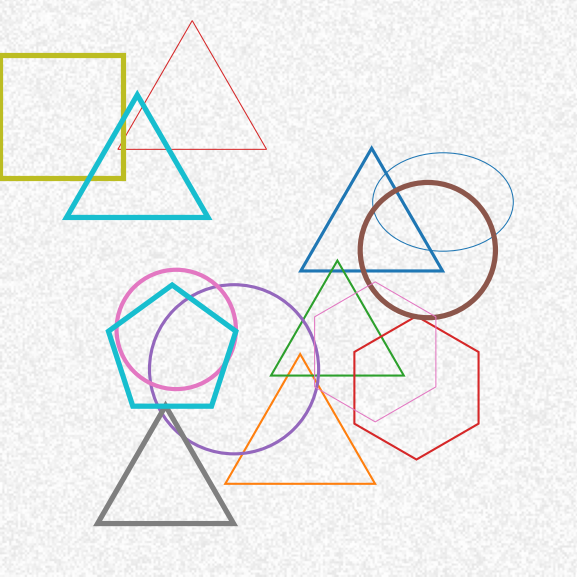[{"shape": "oval", "thickness": 0.5, "radius": 0.61, "center": [0.767, 0.649]}, {"shape": "triangle", "thickness": 1.5, "radius": 0.71, "center": [0.644, 0.601]}, {"shape": "triangle", "thickness": 1, "radius": 0.75, "center": [0.52, 0.236]}, {"shape": "triangle", "thickness": 1, "radius": 0.66, "center": [0.584, 0.415]}, {"shape": "triangle", "thickness": 0.5, "radius": 0.74, "center": [0.333, 0.815]}, {"shape": "hexagon", "thickness": 1, "radius": 0.62, "center": [0.721, 0.328]}, {"shape": "circle", "thickness": 1.5, "radius": 0.73, "center": [0.405, 0.36]}, {"shape": "circle", "thickness": 2.5, "radius": 0.59, "center": [0.741, 0.566]}, {"shape": "circle", "thickness": 2, "radius": 0.52, "center": [0.305, 0.429]}, {"shape": "hexagon", "thickness": 0.5, "radius": 0.61, "center": [0.65, 0.39]}, {"shape": "triangle", "thickness": 2.5, "radius": 0.68, "center": [0.287, 0.161]}, {"shape": "square", "thickness": 2.5, "radius": 0.53, "center": [0.107, 0.798]}, {"shape": "pentagon", "thickness": 2.5, "radius": 0.58, "center": [0.298, 0.39]}, {"shape": "triangle", "thickness": 2.5, "radius": 0.71, "center": [0.238, 0.693]}]